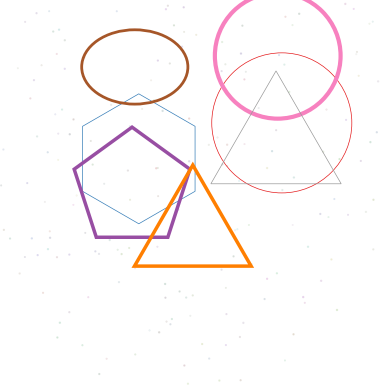[{"shape": "circle", "thickness": 0.5, "radius": 0.91, "center": [0.732, 0.681]}, {"shape": "hexagon", "thickness": 0.5, "radius": 0.84, "center": [0.361, 0.588]}, {"shape": "pentagon", "thickness": 2.5, "radius": 0.79, "center": [0.343, 0.512]}, {"shape": "triangle", "thickness": 2.5, "radius": 0.87, "center": [0.501, 0.396]}, {"shape": "oval", "thickness": 2, "radius": 0.69, "center": [0.35, 0.826]}, {"shape": "circle", "thickness": 3, "radius": 0.82, "center": [0.721, 0.855]}, {"shape": "triangle", "thickness": 0.5, "radius": 0.98, "center": [0.717, 0.62]}]